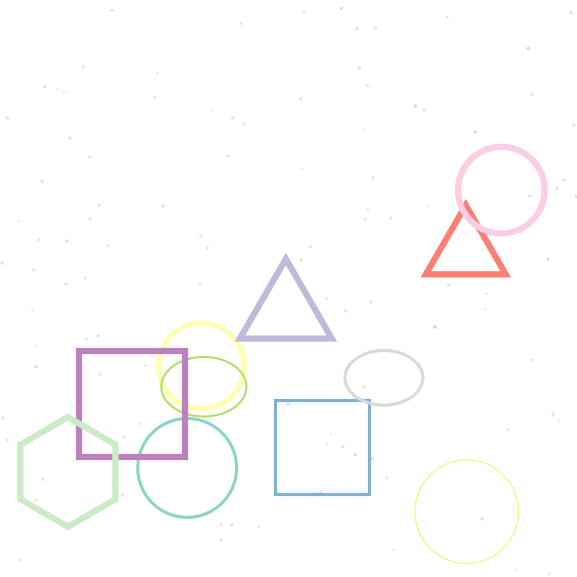[{"shape": "circle", "thickness": 1.5, "radius": 0.43, "center": [0.324, 0.189]}, {"shape": "circle", "thickness": 2.5, "radius": 0.37, "center": [0.349, 0.365]}, {"shape": "triangle", "thickness": 3, "radius": 0.46, "center": [0.495, 0.459]}, {"shape": "triangle", "thickness": 3, "radius": 0.4, "center": [0.807, 0.564]}, {"shape": "square", "thickness": 1.5, "radius": 0.41, "center": [0.558, 0.225]}, {"shape": "oval", "thickness": 1, "radius": 0.37, "center": [0.353, 0.329]}, {"shape": "circle", "thickness": 3, "radius": 0.37, "center": [0.868, 0.67]}, {"shape": "oval", "thickness": 1.5, "radius": 0.34, "center": [0.665, 0.345]}, {"shape": "square", "thickness": 3, "radius": 0.46, "center": [0.229, 0.3]}, {"shape": "hexagon", "thickness": 3, "radius": 0.47, "center": [0.118, 0.182]}, {"shape": "circle", "thickness": 0.5, "radius": 0.45, "center": [0.808, 0.113]}]